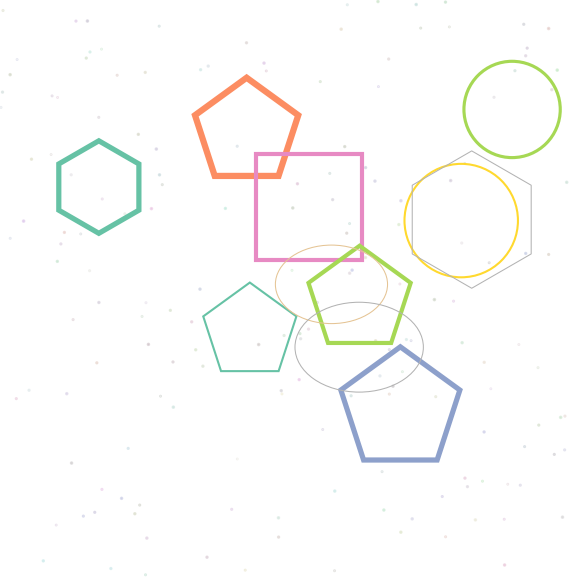[{"shape": "pentagon", "thickness": 1, "radius": 0.42, "center": [0.433, 0.425]}, {"shape": "hexagon", "thickness": 2.5, "radius": 0.4, "center": [0.171, 0.675]}, {"shape": "pentagon", "thickness": 3, "radius": 0.47, "center": [0.427, 0.771]}, {"shape": "pentagon", "thickness": 2.5, "radius": 0.54, "center": [0.693, 0.29]}, {"shape": "square", "thickness": 2, "radius": 0.46, "center": [0.535, 0.641]}, {"shape": "pentagon", "thickness": 2, "radius": 0.47, "center": [0.623, 0.481]}, {"shape": "circle", "thickness": 1.5, "radius": 0.42, "center": [0.887, 0.81]}, {"shape": "circle", "thickness": 1, "radius": 0.49, "center": [0.799, 0.617]}, {"shape": "oval", "thickness": 0.5, "radius": 0.49, "center": [0.574, 0.507]}, {"shape": "hexagon", "thickness": 0.5, "radius": 0.59, "center": [0.817, 0.619]}, {"shape": "oval", "thickness": 0.5, "radius": 0.56, "center": [0.622, 0.398]}]